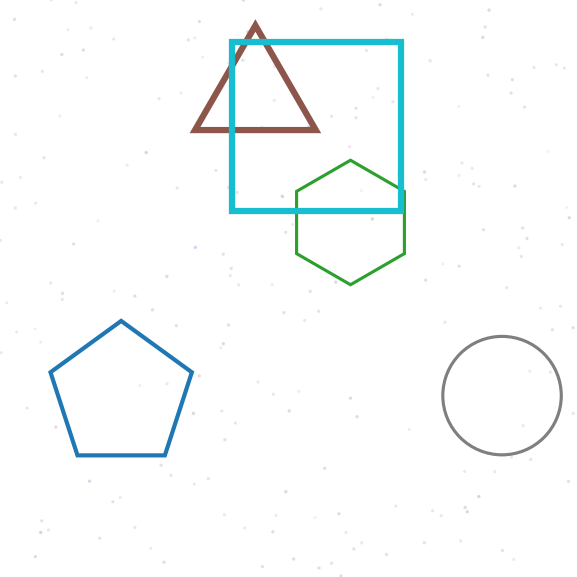[{"shape": "pentagon", "thickness": 2, "radius": 0.64, "center": [0.21, 0.315]}, {"shape": "hexagon", "thickness": 1.5, "radius": 0.54, "center": [0.607, 0.614]}, {"shape": "triangle", "thickness": 3, "radius": 0.6, "center": [0.442, 0.834]}, {"shape": "circle", "thickness": 1.5, "radius": 0.51, "center": [0.869, 0.314]}, {"shape": "square", "thickness": 3, "radius": 0.73, "center": [0.548, 0.78]}]